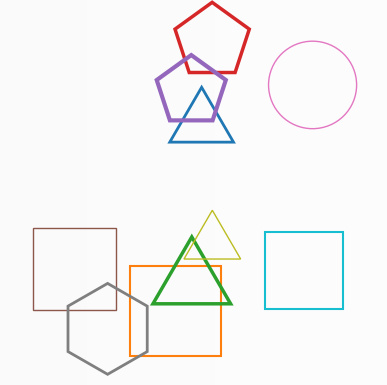[{"shape": "triangle", "thickness": 2, "radius": 0.47, "center": [0.52, 0.678]}, {"shape": "square", "thickness": 1.5, "radius": 0.58, "center": [0.453, 0.192]}, {"shape": "triangle", "thickness": 2.5, "radius": 0.58, "center": [0.495, 0.269]}, {"shape": "pentagon", "thickness": 2.5, "radius": 0.5, "center": [0.547, 0.893]}, {"shape": "pentagon", "thickness": 3, "radius": 0.47, "center": [0.494, 0.763]}, {"shape": "square", "thickness": 1, "radius": 0.53, "center": [0.192, 0.301]}, {"shape": "circle", "thickness": 1, "radius": 0.57, "center": [0.807, 0.779]}, {"shape": "hexagon", "thickness": 2, "radius": 0.59, "center": [0.278, 0.146]}, {"shape": "triangle", "thickness": 1, "radius": 0.42, "center": [0.548, 0.369]}, {"shape": "square", "thickness": 1.5, "radius": 0.5, "center": [0.785, 0.297]}]